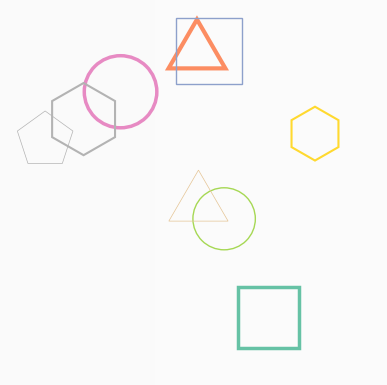[{"shape": "square", "thickness": 2.5, "radius": 0.39, "center": [0.694, 0.176]}, {"shape": "triangle", "thickness": 3, "radius": 0.42, "center": [0.508, 0.865]}, {"shape": "square", "thickness": 1, "radius": 0.42, "center": [0.539, 0.868]}, {"shape": "circle", "thickness": 2.5, "radius": 0.47, "center": [0.311, 0.762]}, {"shape": "circle", "thickness": 1, "radius": 0.4, "center": [0.578, 0.432]}, {"shape": "hexagon", "thickness": 1.5, "radius": 0.35, "center": [0.813, 0.653]}, {"shape": "triangle", "thickness": 0.5, "radius": 0.44, "center": [0.512, 0.47]}, {"shape": "hexagon", "thickness": 1.5, "radius": 0.47, "center": [0.216, 0.691]}, {"shape": "pentagon", "thickness": 0.5, "radius": 0.38, "center": [0.116, 0.636]}]